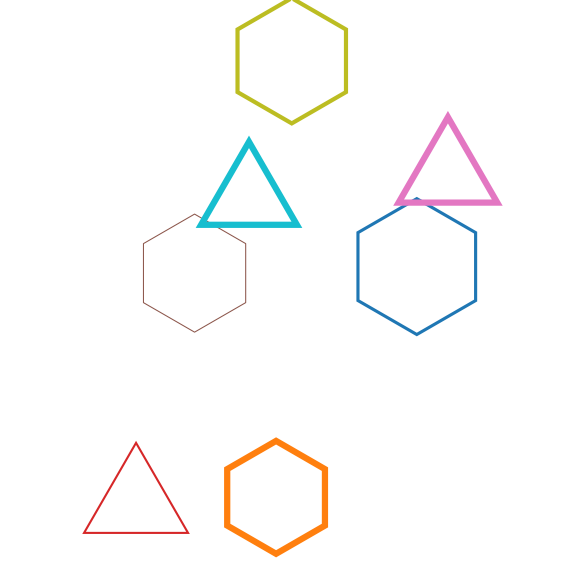[{"shape": "hexagon", "thickness": 1.5, "radius": 0.59, "center": [0.722, 0.538]}, {"shape": "hexagon", "thickness": 3, "radius": 0.49, "center": [0.478, 0.138]}, {"shape": "triangle", "thickness": 1, "radius": 0.52, "center": [0.236, 0.128]}, {"shape": "hexagon", "thickness": 0.5, "radius": 0.51, "center": [0.337, 0.526]}, {"shape": "triangle", "thickness": 3, "radius": 0.49, "center": [0.776, 0.698]}, {"shape": "hexagon", "thickness": 2, "radius": 0.54, "center": [0.505, 0.894]}, {"shape": "triangle", "thickness": 3, "radius": 0.48, "center": [0.431, 0.658]}]